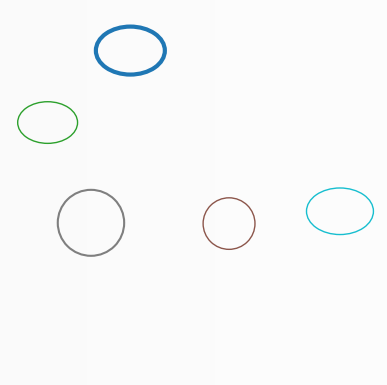[{"shape": "oval", "thickness": 3, "radius": 0.45, "center": [0.336, 0.869]}, {"shape": "oval", "thickness": 1, "radius": 0.39, "center": [0.123, 0.682]}, {"shape": "circle", "thickness": 1, "radius": 0.33, "center": [0.591, 0.419]}, {"shape": "circle", "thickness": 1.5, "radius": 0.43, "center": [0.235, 0.421]}, {"shape": "oval", "thickness": 1, "radius": 0.43, "center": [0.877, 0.451]}]